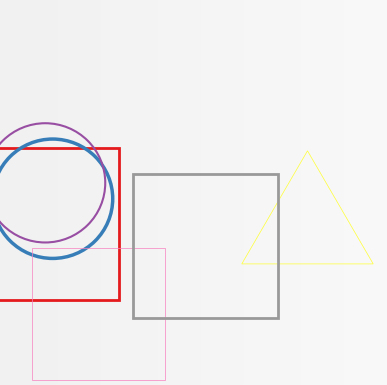[{"shape": "square", "thickness": 2, "radius": 0.99, "center": [0.11, 0.419]}, {"shape": "circle", "thickness": 2.5, "radius": 0.78, "center": [0.136, 0.484]}, {"shape": "circle", "thickness": 1.5, "radius": 0.77, "center": [0.117, 0.525]}, {"shape": "triangle", "thickness": 0.5, "radius": 0.98, "center": [0.794, 0.412]}, {"shape": "square", "thickness": 0.5, "radius": 0.85, "center": [0.254, 0.184]}, {"shape": "square", "thickness": 2, "radius": 0.93, "center": [0.531, 0.361]}]